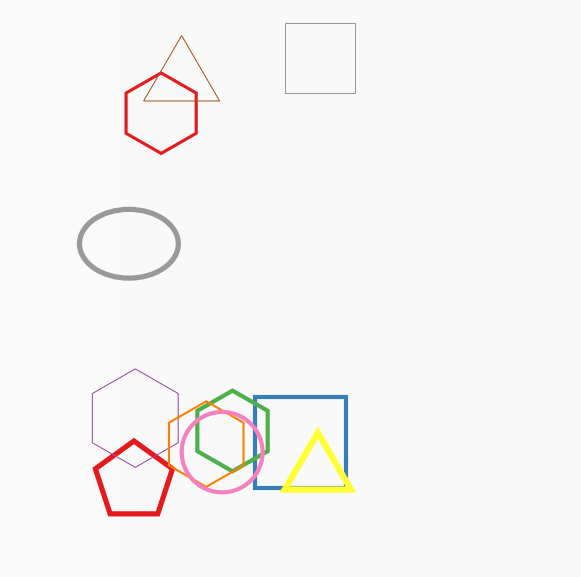[{"shape": "pentagon", "thickness": 2.5, "radius": 0.35, "center": [0.23, 0.166]}, {"shape": "hexagon", "thickness": 1.5, "radius": 0.35, "center": [0.277, 0.803]}, {"shape": "square", "thickness": 2, "radius": 0.39, "center": [0.517, 0.233]}, {"shape": "hexagon", "thickness": 2, "radius": 0.35, "center": [0.4, 0.253]}, {"shape": "hexagon", "thickness": 0.5, "radius": 0.43, "center": [0.233, 0.275]}, {"shape": "hexagon", "thickness": 1, "radius": 0.37, "center": [0.355, 0.23]}, {"shape": "triangle", "thickness": 3, "radius": 0.33, "center": [0.547, 0.184]}, {"shape": "triangle", "thickness": 0.5, "radius": 0.38, "center": [0.312, 0.862]}, {"shape": "circle", "thickness": 2, "radius": 0.35, "center": [0.382, 0.216]}, {"shape": "square", "thickness": 0.5, "radius": 0.3, "center": [0.55, 0.899]}, {"shape": "oval", "thickness": 2.5, "radius": 0.43, "center": [0.222, 0.577]}]